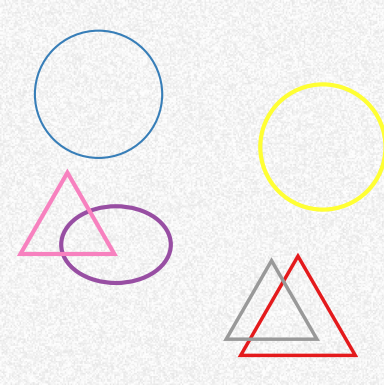[{"shape": "triangle", "thickness": 2.5, "radius": 0.86, "center": [0.774, 0.163]}, {"shape": "circle", "thickness": 1.5, "radius": 0.83, "center": [0.256, 0.755]}, {"shape": "oval", "thickness": 3, "radius": 0.71, "center": [0.301, 0.365]}, {"shape": "circle", "thickness": 3, "radius": 0.81, "center": [0.839, 0.618]}, {"shape": "triangle", "thickness": 3, "radius": 0.7, "center": [0.175, 0.411]}, {"shape": "triangle", "thickness": 2.5, "radius": 0.68, "center": [0.705, 0.187]}]